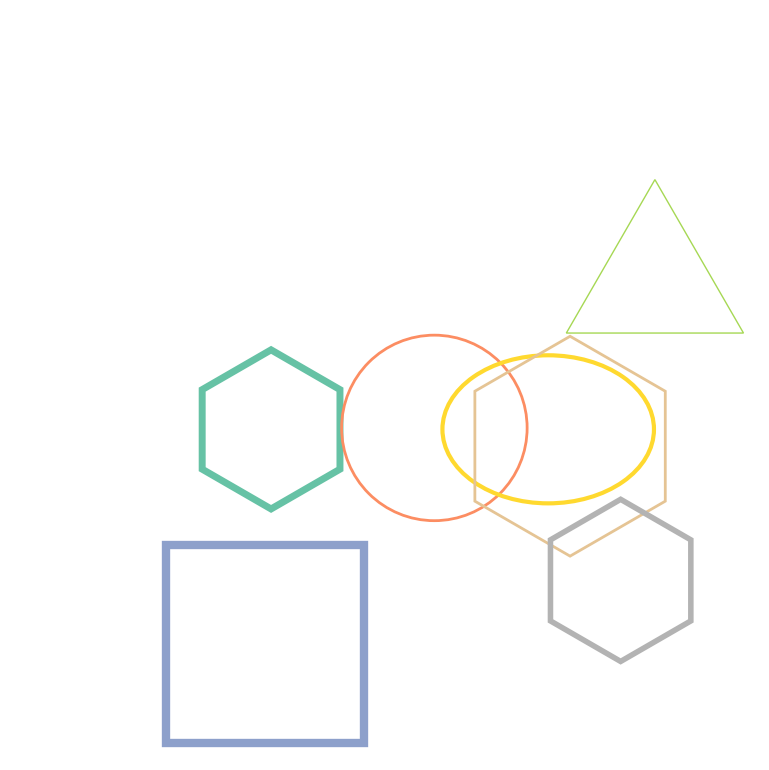[{"shape": "hexagon", "thickness": 2.5, "radius": 0.52, "center": [0.352, 0.442]}, {"shape": "circle", "thickness": 1, "radius": 0.6, "center": [0.564, 0.444]}, {"shape": "square", "thickness": 3, "radius": 0.64, "center": [0.344, 0.164]}, {"shape": "triangle", "thickness": 0.5, "radius": 0.66, "center": [0.851, 0.634]}, {"shape": "oval", "thickness": 1.5, "radius": 0.69, "center": [0.712, 0.442]}, {"shape": "hexagon", "thickness": 1, "radius": 0.71, "center": [0.74, 0.421]}, {"shape": "hexagon", "thickness": 2, "radius": 0.53, "center": [0.806, 0.246]}]